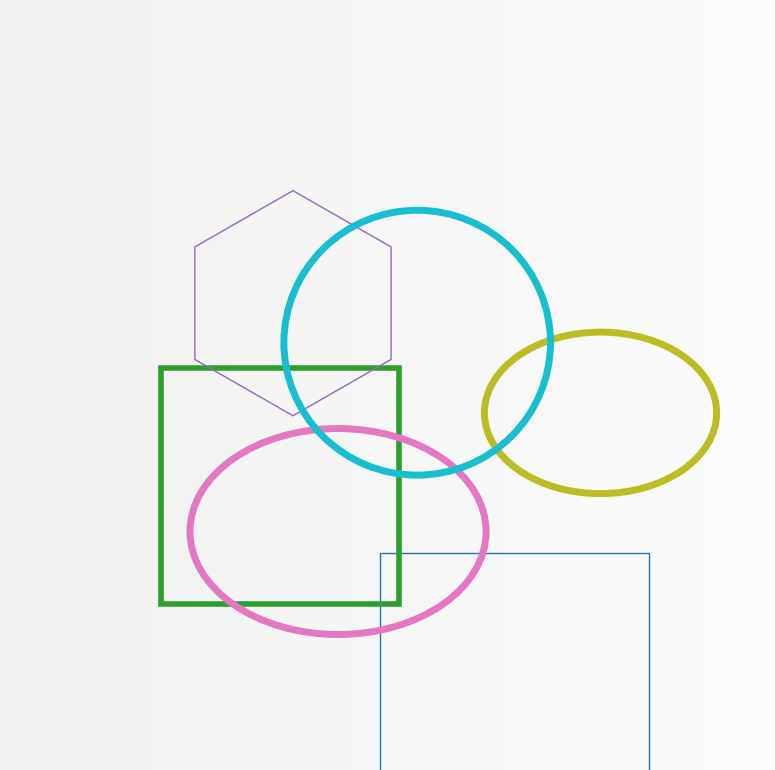[{"shape": "square", "thickness": 0.5, "radius": 0.87, "center": [0.664, 0.108]}, {"shape": "square", "thickness": 2, "radius": 0.77, "center": [0.361, 0.369]}, {"shape": "hexagon", "thickness": 0.5, "radius": 0.73, "center": [0.378, 0.606]}, {"shape": "oval", "thickness": 2.5, "radius": 0.96, "center": [0.436, 0.31]}, {"shape": "oval", "thickness": 2.5, "radius": 0.75, "center": [0.775, 0.464]}, {"shape": "circle", "thickness": 2.5, "radius": 0.86, "center": [0.538, 0.555]}]